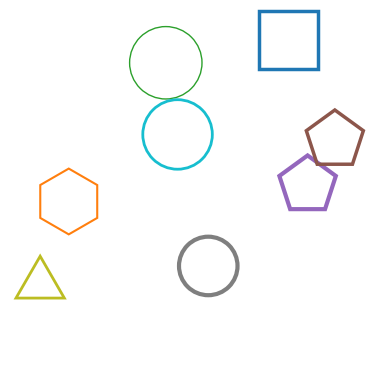[{"shape": "square", "thickness": 2.5, "radius": 0.38, "center": [0.75, 0.897]}, {"shape": "hexagon", "thickness": 1.5, "radius": 0.43, "center": [0.179, 0.477]}, {"shape": "circle", "thickness": 1, "radius": 0.47, "center": [0.431, 0.837]}, {"shape": "pentagon", "thickness": 3, "radius": 0.39, "center": [0.799, 0.519]}, {"shape": "pentagon", "thickness": 2.5, "radius": 0.39, "center": [0.87, 0.636]}, {"shape": "circle", "thickness": 3, "radius": 0.38, "center": [0.541, 0.309]}, {"shape": "triangle", "thickness": 2, "radius": 0.36, "center": [0.104, 0.262]}, {"shape": "circle", "thickness": 2, "radius": 0.45, "center": [0.461, 0.651]}]